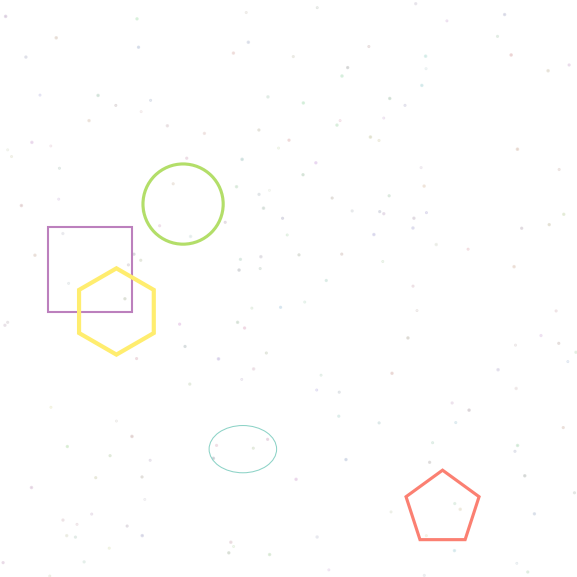[{"shape": "oval", "thickness": 0.5, "radius": 0.29, "center": [0.421, 0.221]}, {"shape": "pentagon", "thickness": 1.5, "radius": 0.33, "center": [0.766, 0.118]}, {"shape": "circle", "thickness": 1.5, "radius": 0.35, "center": [0.317, 0.646]}, {"shape": "square", "thickness": 1, "radius": 0.36, "center": [0.155, 0.533]}, {"shape": "hexagon", "thickness": 2, "radius": 0.37, "center": [0.202, 0.46]}]